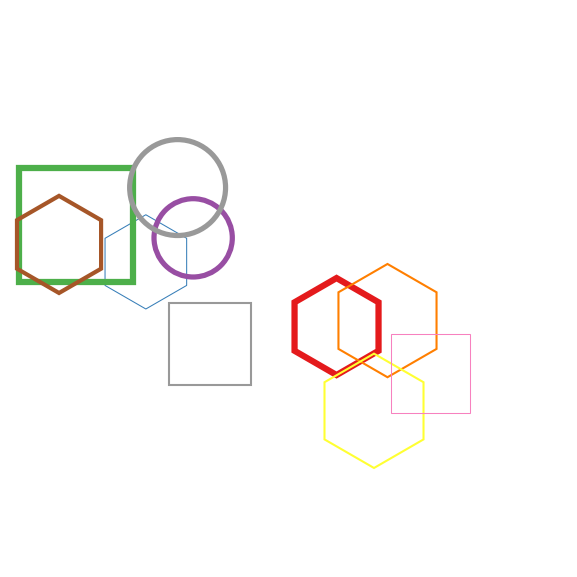[{"shape": "hexagon", "thickness": 3, "radius": 0.42, "center": [0.583, 0.434]}, {"shape": "hexagon", "thickness": 0.5, "radius": 0.41, "center": [0.253, 0.546]}, {"shape": "square", "thickness": 3, "radius": 0.49, "center": [0.131, 0.61]}, {"shape": "circle", "thickness": 2.5, "radius": 0.34, "center": [0.334, 0.587]}, {"shape": "hexagon", "thickness": 1, "radius": 0.49, "center": [0.671, 0.444]}, {"shape": "hexagon", "thickness": 1, "radius": 0.49, "center": [0.648, 0.288]}, {"shape": "hexagon", "thickness": 2, "radius": 0.42, "center": [0.102, 0.576]}, {"shape": "square", "thickness": 0.5, "radius": 0.34, "center": [0.745, 0.352]}, {"shape": "square", "thickness": 1, "radius": 0.35, "center": [0.364, 0.403]}, {"shape": "circle", "thickness": 2.5, "radius": 0.42, "center": [0.308, 0.674]}]